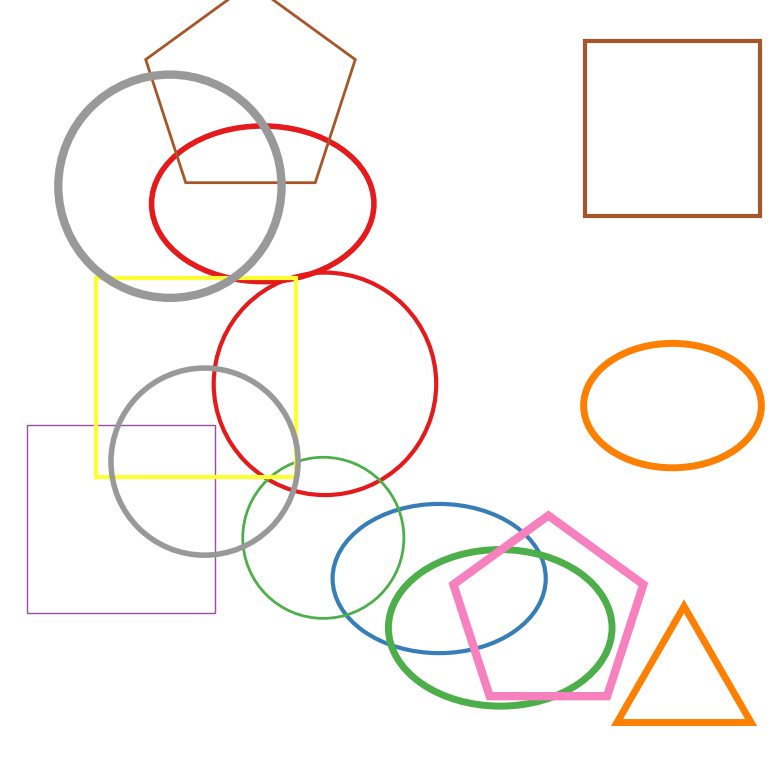[{"shape": "oval", "thickness": 2, "radius": 0.72, "center": [0.341, 0.735]}, {"shape": "circle", "thickness": 1.5, "radius": 0.72, "center": [0.422, 0.502]}, {"shape": "oval", "thickness": 1.5, "radius": 0.69, "center": [0.57, 0.249]}, {"shape": "circle", "thickness": 1, "radius": 0.52, "center": [0.42, 0.302]}, {"shape": "oval", "thickness": 2.5, "radius": 0.73, "center": [0.65, 0.185]}, {"shape": "square", "thickness": 0.5, "radius": 0.61, "center": [0.157, 0.326]}, {"shape": "oval", "thickness": 2.5, "radius": 0.58, "center": [0.873, 0.473]}, {"shape": "triangle", "thickness": 2.5, "radius": 0.5, "center": [0.888, 0.112]}, {"shape": "square", "thickness": 1.5, "radius": 0.65, "center": [0.255, 0.51]}, {"shape": "pentagon", "thickness": 1, "radius": 0.72, "center": [0.325, 0.878]}, {"shape": "square", "thickness": 1.5, "radius": 0.57, "center": [0.873, 0.833]}, {"shape": "pentagon", "thickness": 3, "radius": 0.65, "center": [0.712, 0.201]}, {"shape": "circle", "thickness": 3, "radius": 0.72, "center": [0.221, 0.758]}, {"shape": "circle", "thickness": 2, "radius": 0.61, "center": [0.266, 0.4]}]